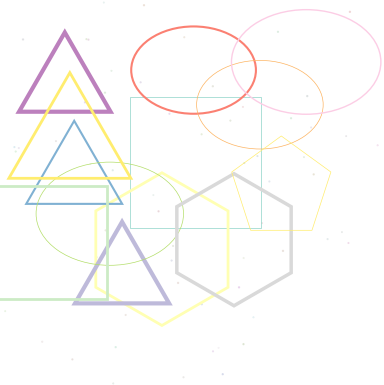[{"shape": "square", "thickness": 0.5, "radius": 0.86, "center": [0.508, 0.578]}, {"shape": "hexagon", "thickness": 2, "radius": 0.99, "center": [0.421, 0.353]}, {"shape": "triangle", "thickness": 3, "radius": 0.71, "center": [0.317, 0.283]}, {"shape": "oval", "thickness": 1.5, "radius": 0.81, "center": [0.503, 0.818]}, {"shape": "triangle", "thickness": 1.5, "radius": 0.72, "center": [0.193, 0.542]}, {"shape": "oval", "thickness": 0.5, "radius": 0.82, "center": [0.675, 0.728]}, {"shape": "oval", "thickness": 0.5, "radius": 0.96, "center": [0.285, 0.445]}, {"shape": "oval", "thickness": 1, "radius": 0.97, "center": [0.795, 0.839]}, {"shape": "hexagon", "thickness": 2.5, "radius": 0.86, "center": [0.608, 0.377]}, {"shape": "triangle", "thickness": 3, "radius": 0.69, "center": [0.168, 0.778]}, {"shape": "square", "thickness": 2, "radius": 0.73, "center": [0.131, 0.37]}, {"shape": "pentagon", "thickness": 0.5, "radius": 0.68, "center": [0.731, 0.511]}, {"shape": "triangle", "thickness": 2, "radius": 0.91, "center": [0.181, 0.628]}]